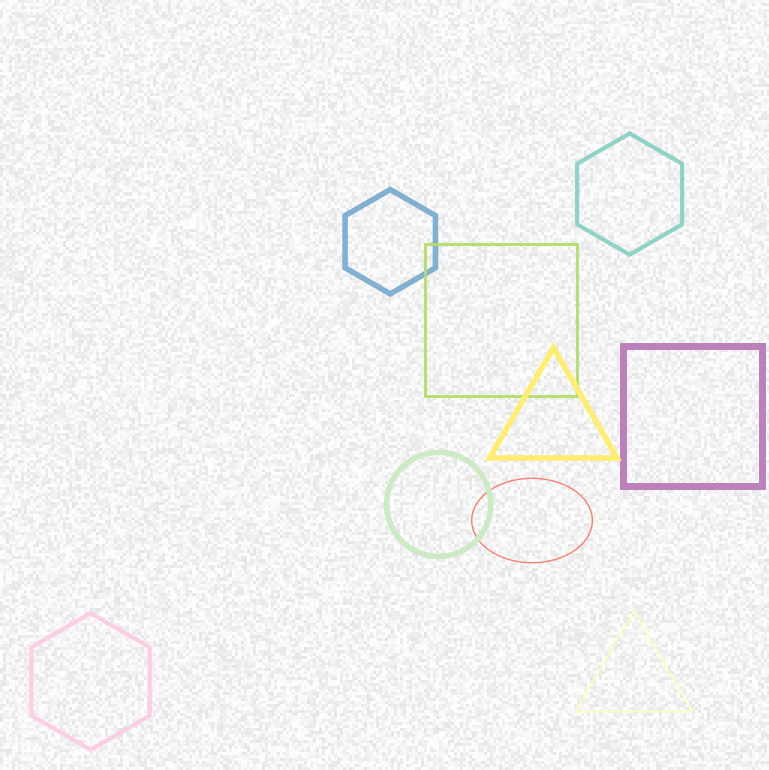[{"shape": "hexagon", "thickness": 1.5, "radius": 0.39, "center": [0.818, 0.748]}, {"shape": "triangle", "thickness": 0.5, "radius": 0.44, "center": [0.823, 0.12]}, {"shape": "oval", "thickness": 0.5, "radius": 0.39, "center": [0.691, 0.324]}, {"shape": "hexagon", "thickness": 2, "radius": 0.34, "center": [0.507, 0.686]}, {"shape": "square", "thickness": 1, "radius": 0.49, "center": [0.65, 0.584]}, {"shape": "hexagon", "thickness": 1.5, "radius": 0.44, "center": [0.118, 0.115]}, {"shape": "square", "thickness": 2.5, "radius": 0.45, "center": [0.899, 0.46]}, {"shape": "circle", "thickness": 2, "radius": 0.34, "center": [0.57, 0.345]}, {"shape": "triangle", "thickness": 2, "radius": 0.48, "center": [0.719, 0.453]}]